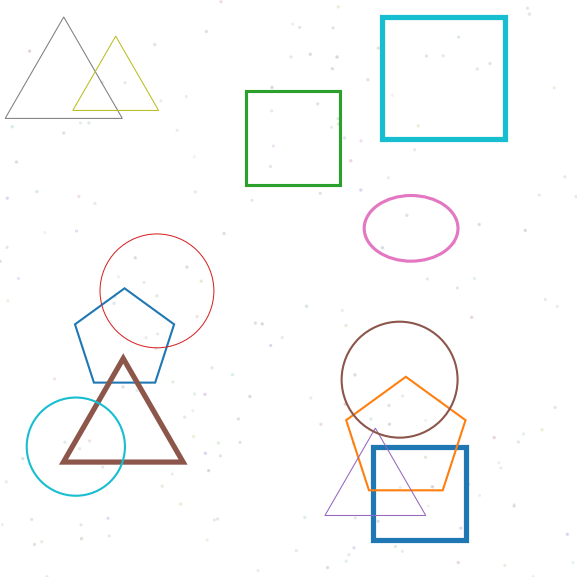[{"shape": "pentagon", "thickness": 1, "radius": 0.45, "center": [0.216, 0.41]}, {"shape": "square", "thickness": 2.5, "radius": 0.4, "center": [0.727, 0.145]}, {"shape": "pentagon", "thickness": 1, "radius": 0.54, "center": [0.703, 0.238]}, {"shape": "square", "thickness": 1.5, "radius": 0.41, "center": [0.508, 0.76]}, {"shape": "circle", "thickness": 0.5, "radius": 0.49, "center": [0.272, 0.495]}, {"shape": "triangle", "thickness": 0.5, "radius": 0.5, "center": [0.65, 0.157]}, {"shape": "triangle", "thickness": 2.5, "radius": 0.6, "center": [0.213, 0.259]}, {"shape": "circle", "thickness": 1, "radius": 0.5, "center": [0.692, 0.342]}, {"shape": "oval", "thickness": 1.5, "radius": 0.41, "center": [0.712, 0.604]}, {"shape": "triangle", "thickness": 0.5, "radius": 0.59, "center": [0.11, 0.853]}, {"shape": "triangle", "thickness": 0.5, "radius": 0.43, "center": [0.2, 0.851]}, {"shape": "circle", "thickness": 1, "radius": 0.43, "center": [0.131, 0.226]}, {"shape": "square", "thickness": 2.5, "radius": 0.53, "center": [0.768, 0.864]}]